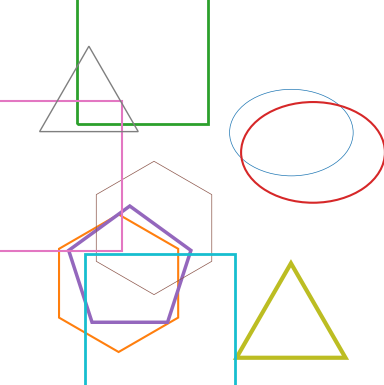[{"shape": "oval", "thickness": 0.5, "radius": 0.8, "center": [0.757, 0.656]}, {"shape": "hexagon", "thickness": 1.5, "radius": 0.89, "center": [0.308, 0.264]}, {"shape": "square", "thickness": 2, "radius": 0.85, "center": [0.37, 0.848]}, {"shape": "oval", "thickness": 1.5, "radius": 0.93, "center": [0.813, 0.604]}, {"shape": "pentagon", "thickness": 2.5, "radius": 0.83, "center": [0.337, 0.298]}, {"shape": "hexagon", "thickness": 0.5, "radius": 0.87, "center": [0.4, 0.408]}, {"shape": "square", "thickness": 1.5, "radius": 0.98, "center": [0.122, 0.542]}, {"shape": "triangle", "thickness": 1, "radius": 0.74, "center": [0.231, 0.732]}, {"shape": "triangle", "thickness": 3, "radius": 0.82, "center": [0.756, 0.153]}, {"shape": "square", "thickness": 2, "radius": 0.97, "center": [0.416, 0.147]}]